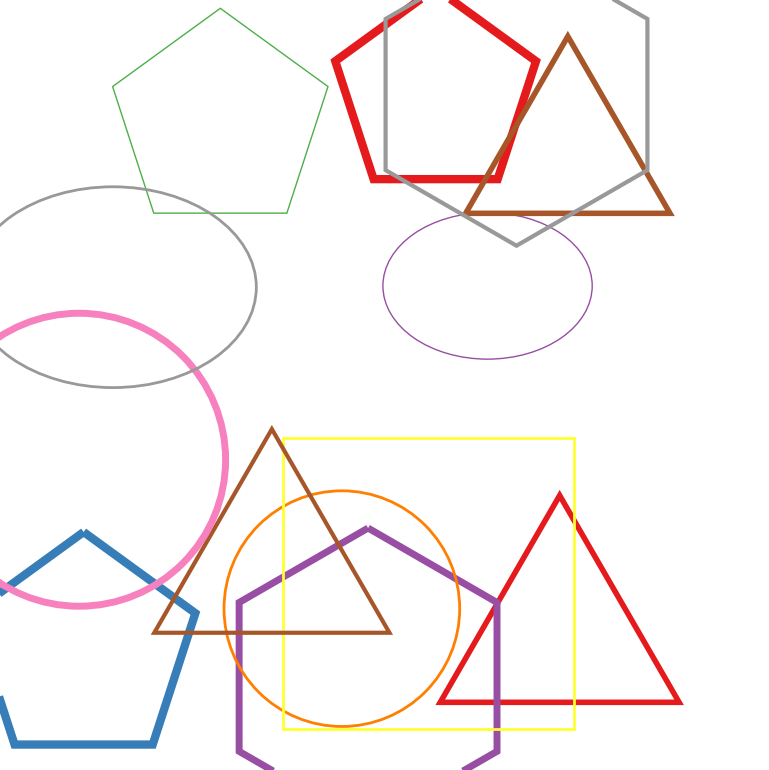[{"shape": "pentagon", "thickness": 3, "radius": 0.69, "center": [0.566, 0.878]}, {"shape": "triangle", "thickness": 2, "radius": 0.9, "center": [0.727, 0.177]}, {"shape": "pentagon", "thickness": 3, "radius": 0.76, "center": [0.109, 0.157]}, {"shape": "pentagon", "thickness": 0.5, "radius": 0.74, "center": [0.286, 0.842]}, {"shape": "oval", "thickness": 0.5, "radius": 0.68, "center": [0.633, 0.629]}, {"shape": "hexagon", "thickness": 2.5, "radius": 0.97, "center": [0.478, 0.121]}, {"shape": "circle", "thickness": 1, "radius": 0.77, "center": [0.444, 0.21]}, {"shape": "square", "thickness": 1, "radius": 0.94, "center": [0.557, 0.242]}, {"shape": "triangle", "thickness": 1.5, "radius": 0.88, "center": [0.353, 0.266]}, {"shape": "triangle", "thickness": 2, "radius": 0.77, "center": [0.737, 0.8]}, {"shape": "circle", "thickness": 2.5, "radius": 0.95, "center": [0.103, 0.403]}, {"shape": "hexagon", "thickness": 1.5, "radius": 0.98, "center": [0.671, 0.877]}, {"shape": "oval", "thickness": 1, "radius": 0.93, "center": [0.147, 0.627]}]